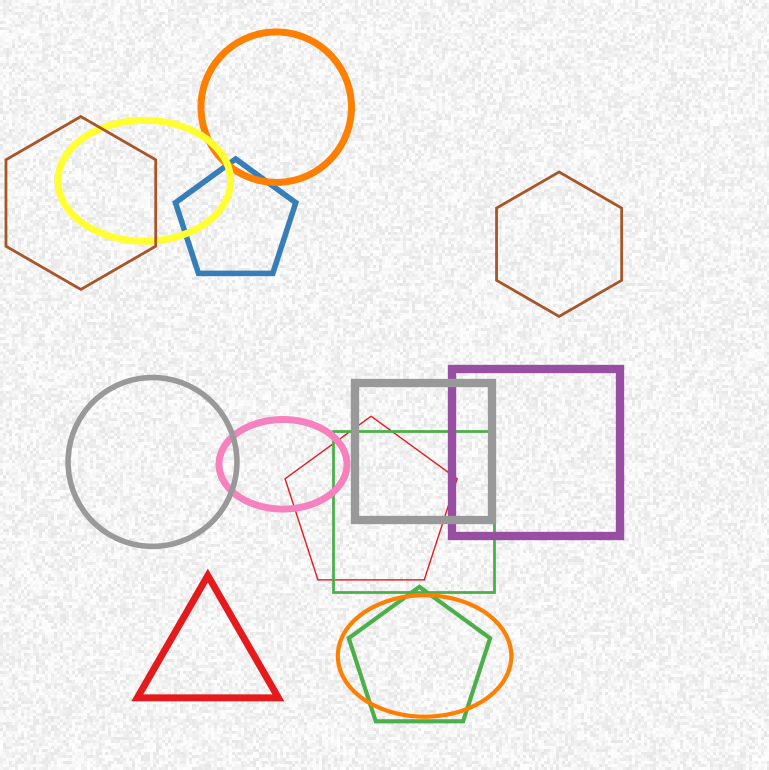[{"shape": "triangle", "thickness": 2.5, "radius": 0.53, "center": [0.27, 0.147]}, {"shape": "pentagon", "thickness": 0.5, "radius": 0.59, "center": [0.482, 0.342]}, {"shape": "pentagon", "thickness": 2, "radius": 0.41, "center": [0.306, 0.711]}, {"shape": "square", "thickness": 1, "radius": 0.52, "center": [0.537, 0.336]}, {"shape": "pentagon", "thickness": 1.5, "radius": 0.48, "center": [0.545, 0.141]}, {"shape": "square", "thickness": 3, "radius": 0.54, "center": [0.696, 0.412]}, {"shape": "circle", "thickness": 2.5, "radius": 0.49, "center": [0.359, 0.861]}, {"shape": "oval", "thickness": 1.5, "radius": 0.56, "center": [0.551, 0.148]}, {"shape": "oval", "thickness": 2.5, "radius": 0.56, "center": [0.187, 0.765]}, {"shape": "hexagon", "thickness": 1, "radius": 0.56, "center": [0.105, 0.736]}, {"shape": "hexagon", "thickness": 1, "radius": 0.47, "center": [0.726, 0.683]}, {"shape": "oval", "thickness": 2.5, "radius": 0.42, "center": [0.368, 0.397]}, {"shape": "square", "thickness": 3, "radius": 0.44, "center": [0.55, 0.413]}, {"shape": "circle", "thickness": 2, "radius": 0.55, "center": [0.198, 0.4]}]